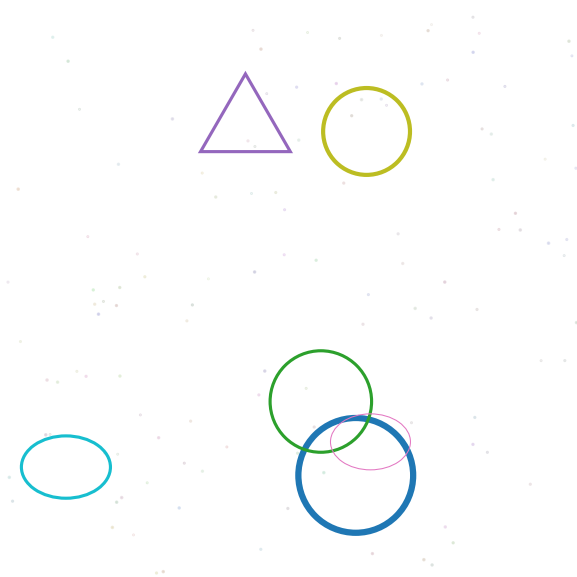[{"shape": "circle", "thickness": 3, "radius": 0.5, "center": [0.616, 0.176]}, {"shape": "circle", "thickness": 1.5, "radius": 0.44, "center": [0.556, 0.304]}, {"shape": "triangle", "thickness": 1.5, "radius": 0.45, "center": [0.425, 0.781]}, {"shape": "oval", "thickness": 0.5, "radius": 0.35, "center": [0.642, 0.234]}, {"shape": "circle", "thickness": 2, "radius": 0.38, "center": [0.635, 0.772]}, {"shape": "oval", "thickness": 1.5, "radius": 0.39, "center": [0.114, 0.19]}]